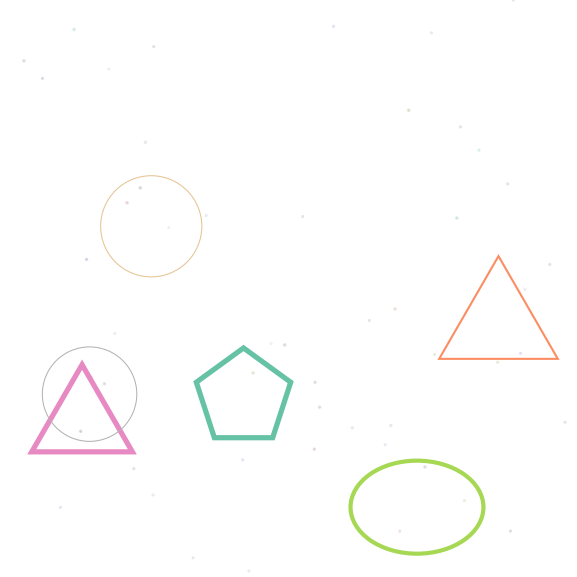[{"shape": "pentagon", "thickness": 2.5, "radius": 0.43, "center": [0.422, 0.311]}, {"shape": "triangle", "thickness": 1, "radius": 0.59, "center": [0.863, 0.437]}, {"shape": "triangle", "thickness": 2.5, "radius": 0.5, "center": [0.142, 0.267]}, {"shape": "oval", "thickness": 2, "radius": 0.58, "center": [0.722, 0.121]}, {"shape": "circle", "thickness": 0.5, "radius": 0.44, "center": [0.262, 0.607]}, {"shape": "circle", "thickness": 0.5, "radius": 0.41, "center": [0.155, 0.317]}]